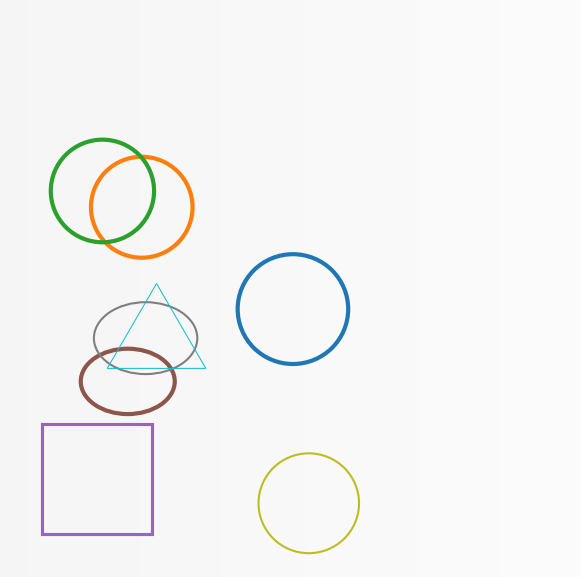[{"shape": "circle", "thickness": 2, "radius": 0.48, "center": [0.504, 0.464]}, {"shape": "circle", "thickness": 2, "radius": 0.44, "center": [0.244, 0.64]}, {"shape": "circle", "thickness": 2, "radius": 0.44, "center": [0.176, 0.668]}, {"shape": "square", "thickness": 1.5, "radius": 0.47, "center": [0.168, 0.169]}, {"shape": "oval", "thickness": 2, "radius": 0.4, "center": [0.22, 0.339]}, {"shape": "oval", "thickness": 1, "radius": 0.44, "center": [0.25, 0.414]}, {"shape": "circle", "thickness": 1, "radius": 0.43, "center": [0.531, 0.128]}, {"shape": "triangle", "thickness": 0.5, "radius": 0.49, "center": [0.269, 0.41]}]